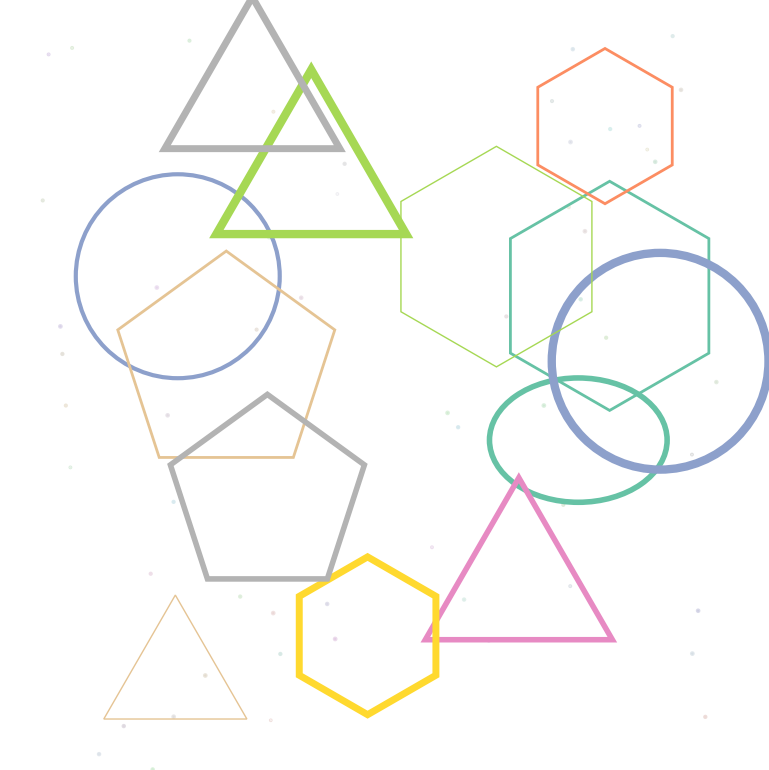[{"shape": "hexagon", "thickness": 1, "radius": 0.74, "center": [0.792, 0.616]}, {"shape": "oval", "thickness": 2, "radius": 0.58, "center": [0.751, 0.428]}, {"shape": "hexagon", "thickness": 1, "radius": 0.5, "center": [0.786, 0.836]}, {"shape": "circle", "thickness": 1.5, "radius": 0.66, "center": [0.231, 0.641]}, {"shape": "circle", "thickness": 3, "radius": 0.7, "center": [0.857, 0.531]}, {"shape": "triangle", "thickness": 2, "radius": 0.7, "center": [0.674, 0.239]}, {"shape": "triangle", "thickness": 3, "radius": 0.71, "center": [0.404, 0.767]}, {"shape": "hexagon", "thickness": 0.5, "radius": 0.72, "center": [0.645, 0.667]}, {"shape": "hexagon", "thickness": 2.5, "radius": 0.51, "center": [0.477, 0.174]}, {"shape": "pentagon", "thickness": 1, "radius": 0.74, "center": [0.294, 0.526]}, {"shape": "triangle", "thickness": 0.5, "radius": 0.54, "center": [0.228, 0.12]}, {"shape": "pentagon", "thickness": 2, "radius": 0.66, "center": [0.347, 0.355]}, {"shape": "triangle", "thickness": 2.5, "radius": 0.66, "center": [0.328, 0.873]}]